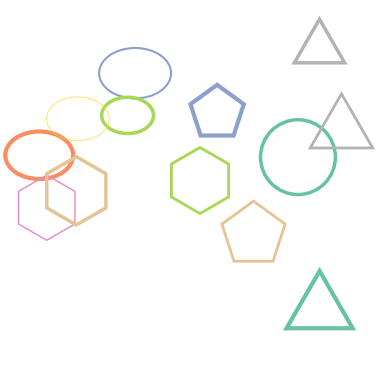[{"shape": "circle", "thickness": 2.5, "radius": 0.49, "center": [0.774, 0.592]}, {"shape": "triangle", "thickness": 3, "radius": 0.5, "center": [0.83, 0.197]}, {"shape": "oval", "thickness": 3, "radius": 0.44, "center": [0.102, 0.597]}, {"shape": "oval", "thickness": 1.5, "radius": 0.47, "center": [0.351, 0.81]}, {"shape": "pentagon", "thickness": 3, "radius": 0.36, "center": [0.564, 0.707]}, {"shape": "hexagon", "thickness": 1, "radius": 0.42, "center": [0.121, 0.461]}, {"shape": "hexagon", "thickness": 2, "radius": 0.43, "center": [0.52, 0.531]}, {"shape": "oval", "thickness": 2.5, "radius": 0.34, "center": [0.331, 0.7]}, {"shape": "oval", "thickness": 0.5, "radius": 0.41, "center": [0.202, 0.691]}, {"shape": "pentagon", "thickness": 2, "radius": 0.43, "center": [0.658, 0.391]}, {"shape": "hexagon", "thickness": 2.5, "radius": 0.44, "center": [0.198, 0.504]}, {"shape": "triangle", "thickness": 2.5, "radius": 0.38, "center": [0.83, 0.875]}, {"shape": "triangle", "thickness": 2, "radius": 0.47, "center": [0.887, 0.662]}]